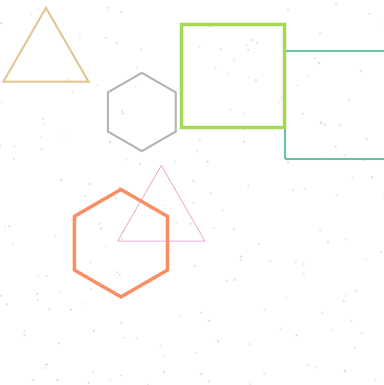[{"shape": "square", "thickness": 1.5, "radius": 0.7, "center": [0.882, 0.727]}, {"shape": "hexagon", "thickness": 2.5, "radius": 0.7, "center": [0.314, 0.368]}, {"shape": "triangle", "thickness": 0.5, "radius": 0.66, "center": [0.419, 0.439]}, {"shape": "square", "thickness": 2.5, "radius": 0.67, "center": [0.604, 0.804]}, {"shape": "triangle", "thickness": 1.5, "radius": 0.64, "center": [0.119, 0.852]}, {"shape": "hexagon", "thickness": 1.5, "radius": 0.51, "center": [0.368, 0.709]}]